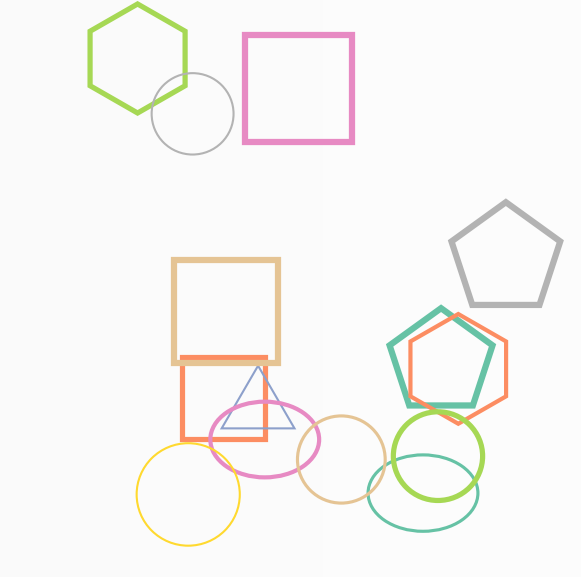[{"shape": "oval", "thickness": 1.5, "radius": 0.47, "center": [0.728, 0.145]}, {"shape": "pentagon", "thickness": 3, "radius": 0.47, "center": [0.759, 0.372]}, {"shape": "hexagon", "thickness": 2, "radius": 0.48, "center": [0.788, 0.36]}, {"shape": "square", "thickness": 2.5, "radius": 0.36, "center": [0.384, 0.31]}, {"shape": "triangle", "thickness": 1, "radius": 0.36, "center": [0.444, 0.294]}, {"shape": "square", "thickness": 3, "radius": 0.46, "center": [0.513, 0.846]}, {"shape": "oval", "thickness": 2, "radius": 0.47, "center": [0.455, 0.238]}, {"shape": "circle", "thickness": 2.5, "radius": 0.38, "center": [0.754, 0.209]}, {"shape": "hexagon", "thickness": 2.5, "radius": 0.47, "center": [0.237, 0.898]}, {"shape": "circle", "thickness": 1, "radius": 0.44, "center": [0.324, 0.143]}, {"shape": "circle", "thickness": 1.5, "radius": 0.38, "center": [0.587, 0.203]}, {"shape": "square", "thickness": 3, "radius": 0.45, "center": [0.388, 0.46]}, {"shape": "pentagon", "thickness": 3, "radius": 0.49, "center": [0.87, 0.551]}, {"shape": "circle", "thickness": 1, "radius": 0.35, "center": [0.331, 0.802]}]